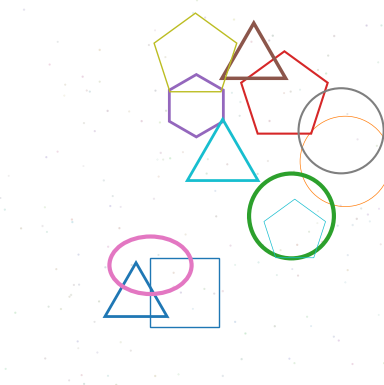[{"shape": "square", "thickness": 1, "radius": 0.45, "center": [0.479, 0.241]}, {"shape": "triangle", "thickness": 2, "radius": 0.47, "center": [0.353, 0.224]}, {"shape": "circle", "thickness": 0.5, "radius": 0.59, "center": [0.897, 0.581]}, {"shape": "circle", "thickness": 3, "radius": 0.55, "center": [0.757, 0.439]}, {"shape": "pentagon", "thickness": 1.5, "radius": 0.59, "center": [0.739, 0.749]}, {"shape": "hexagon", "thickness": 2, "radius": 0.41, "center": [0.51, 0.725]}, {"shape": "triangle", "thickness": 2.5, "radius": 0.48, "center": [0.659, 0.844]}, {"shape": "oval", "thickness": 3, "radius": 0.53, "center": [0.391, 0.311]}, {"shape": "circle", "thickness": 1.5, "radius": 0.55, "center": [0.886, 0.66]}, {"shape": "pentagon", "thickness": 1, "radius": 0.56, "center": [0.508, 0.853]}, {"shape": "pentagon", "thickness": 0.5, "radius": 0.42, "center": [0.766, 0.399]}, {"shape": "triangle", "thickness": 2, "radius": 0.53, "center": [0.578, 0.584]}]